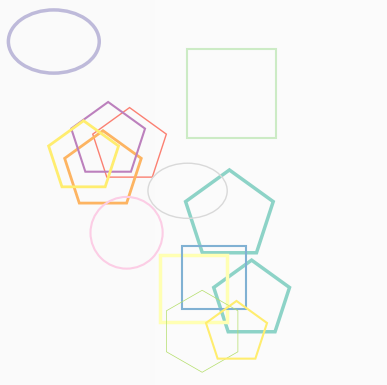[{"shape": "pentagon", "thickness": 2.5, "radius": 0.51, "center": [0.649, 0.221]}, {"shape": "pentagon", "thickness": 2.5, "radius": 0.59, "center": [0.592, 0.44]}, {"shape": "square", "thickness": 2.5, "radius": 0.43, "center": [0.5, 0.251]}, {"shape": "oval", "thickness": 2.5, "radius": 0.59, "center": [0.139, 0.892]}, {"shape": "pentagon", "thickness": 1, "radius": 0.5, "center": [0.334, 0.621]}, {"shape": "square", "thickness": 1.5, "radius": 0.41, "center": [0.553, 0.279]}, {"shape": "pentagon", "thickness": 2, "radius": 0.52, "center": [0.266, 0.557]}, {"shape": "hexagon", "thickness": 0.5, "radius": 0.53, "center": [0.522, 0.14]}, {"shape": "circle", "thickness": 1.5, "radius": 0.47, "center": [0.327, 0.395]}, {"shape": "oval", "thickness": 1, "radius": 0.51, "center": [0.484, 0.504]}, {"shape": "pentagon", "thickness": 1.5, "radius": 0.5, "center": [0.279, 0.635]}, {"shape": "square", "thickness": 1.5, "radius": 0.58, "center": [0.597, 0.758]}, {"shape": "pentagon", "thickness": 2, "radius": 0.47, "center": [0.216, 0.592]}, {"shape": "pentagon", "thickness": 1.5, "radius": 0.41, "center": [0.61, 0.135]}]